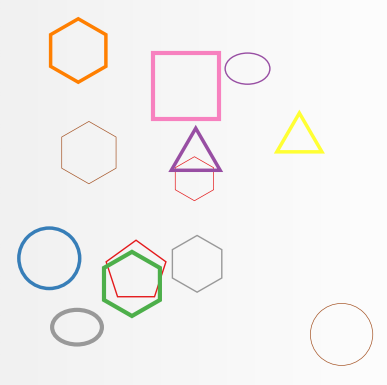[{"shape": "pentagon", "thickness": 1, "radius": 0.41, "center": [0.351, 0.295]}, {"shape": "hexagon", "thickness": 0.5, "radius": 0.29, "center": [0.502, 0.536]}, {"shape": "circle", "thickness": 2.5, "radius": 0.39, "center": [0.127, 0.329]}, {"shape": "hexagon", "thickness": 3, "radius": 0.42, "center": [0.34, 0.263]}, {"shape": "oval", "thickness": 1, "radius": 0.29, "center": [0.639, 0.822]}, {"shape": "triangle", "thickness": 2.5, "radius": 0.36, "center": [0.505, 0.594]}, {"shape": "hexagon", "thickness": 2.5, "radius": 0.41, "center": [0.202, 0.869]}, {"shape": "triangle", "thickness": 2.5, "radius": 0.34, "center": [0.773, 0.639]}, {"shape": "hexagon", "thickness": 0.5, "radius": 0.4, "center": [0.229, 0.604]}, {"shape": "circle", "thickness": 0.5, "radius": 0.4, "center": [0.881, 0.131]}, {"shape": "square", "thickness": 3, "radius": 0.43, "center": [0.48, 0.777]}, {"shape": "hexagon", "thickness": 1, "radius": 0.37, "center": [0.509, 0.315]}, {"shape": "oval", "thickness": 3, "radius": 0.32, "center": [0.199, 0.15]}]